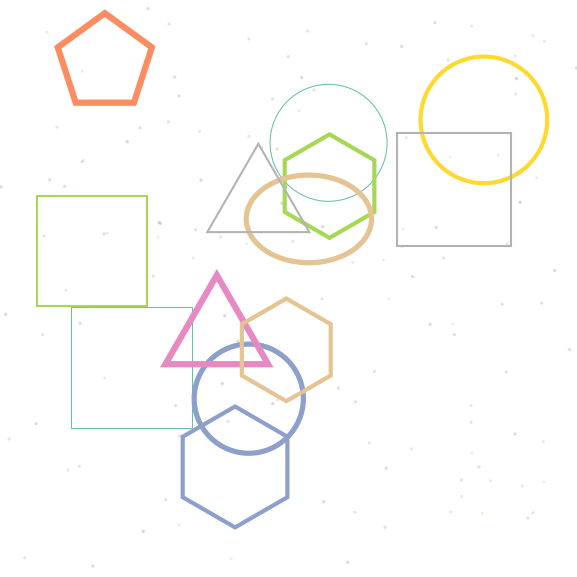[{"shape": "circle", "thickness": 0.5, "radius": 0.51, "center": [0.569, 0.752]}, {"shape": "square", "thickness": 0.5, "radius": 0.52, "center": [0.228, 0.363]}, {"shape": "pentagon", "thickness": 3, "radius": 0.43, "center": [0.182, 0.891]}, {"shape": "hexagon", "thickness": 2, "radius": 0.52, "center": [0.407, 0.191]}, {"shape": "circle", "thickness": 2.5, "radius": 0.47, "center": [0.431, 0.309]}, {"shape": "triangle", "thickness": 3, "radius": 0.51, "center": [0.375, 0.42]}, {"shape": "hexagon", "thickness": 2, "radius": 0.45, "center": [0.571, 0.677]}, {"shape": "square", "thickness": 1, "radius": 0.48, "center": [0.159, 0.565]}, {"shape": "circle", "thickness": 2, "radius": 0.55, "center": [0.838, 0.792]}, {"shape": "hexagon", "thickness": 2, "radius": 0.44, "center": [0.496, 0.393]}, {"shape": "oval", "thickness": 2.5, "radius": 0.54, "center": [0.535, 0.62]}, {"shape": "triangle", "thickness": 1, "radius": 0.51, "center": [0.447, 0.648]}, {"shape": "square", "thickness": 1, "radius": 0.49, "center": [0.786, 0.671]}]